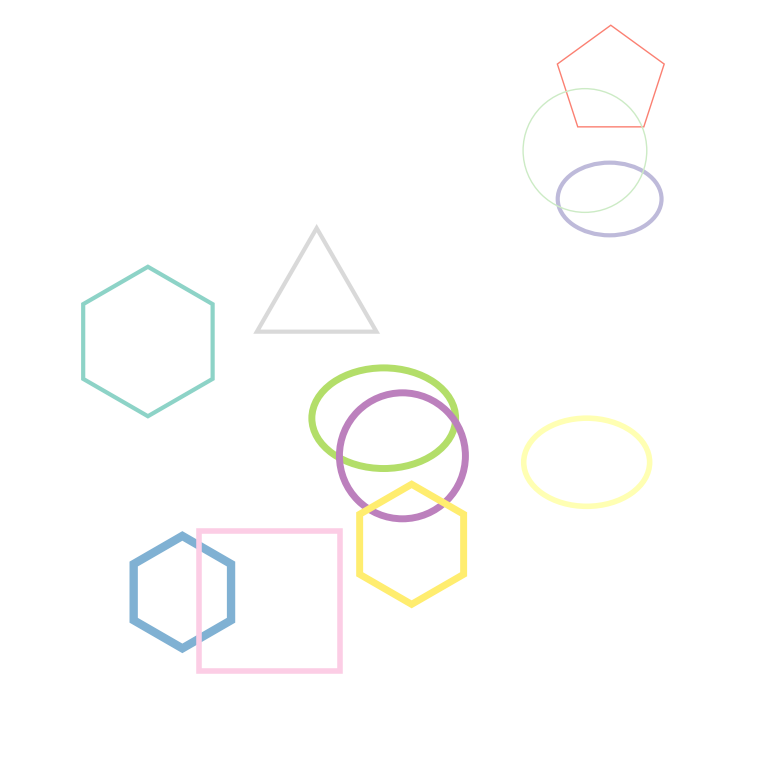[{"shape": "hexagon", "thickness": 1.5, "radius": 0.49, "center": [0.192, 0.556]}, {"shape": "oval", "thickness": 2, "radius": 0.41, "center": [0.762, 0.4]}, {"shape": "oval", "thickness": 1.5, "radius": 0.34, "center": [0.792, 0.742]}, {"shape": "pentagon", "thickness": 0.5, "radius": 0.36, "center": [0.793, 0.894]}, {"shape": "hexagon", "thickness": 3, "radius": 0.37, "center": [0.237, 0.231]}, {"shape": "oval", "thickness": 2.5, "radius": 0.47, "center": [0.498, 0.457]}, {"shape": "square", "thickness": 2, "radius": 0.46, "center": [0.35, 0.22]}, {"shape": "triangle", "thickness": 1.5, "radius": 0.45, "center": [0.411, 0.614]}, {"shape": "circle", "thickness": 2.5, "radius": 0.41, "center": [0.523, 0.408]}, {"shape": "circle", "thickness": 0.5, "radius": 0.4, "center": [0.76, 0.805]}, {"shape": "hexagon", "thickness": 2.5, "radius": 0.39, "center": [0.535, 0.293]}]